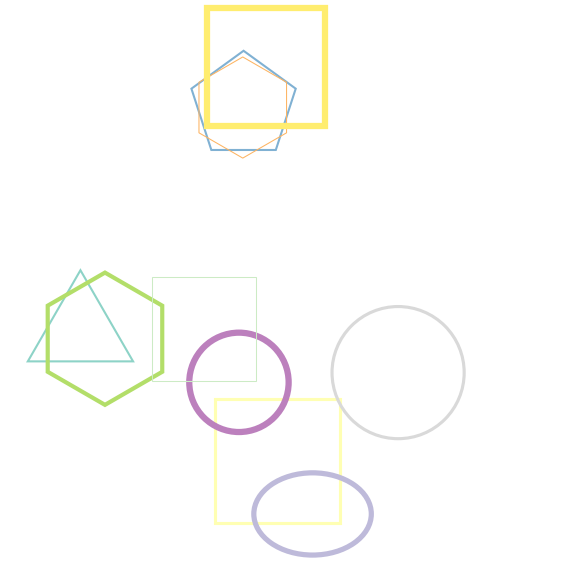[{"shape": "triangle", "thickness": 1, "radius": 0.53, "center": [0.139, 0.426]}, {"shape": "square", "thickness": 1.5, "radius": 0.54, "center": [0.481, 0.201]}, {"shape": "oval", "thickness": 2.5, "radius": 0.51, "center": [0.541, 0.109]}, {"shape": "pentagon", "thickness": 1, "radius": 0.47, "center": [0.422, 0.816]}, {"shape": "hexagon", "thickness": 0.5, "radius": 0.44, "center": [0.42, 0.813]}, {"shape": "hexagon", "thickness": 2, "radius": 0.57, "center": [0.182, 0.413]}, {"shape": "circle", "thickness": 1.5, "radius": 0.57, "center": [0.689, 0.354]}, {"shape": "circle", "thickness": 3, "radius": 0.43, "center": [0.414, 0.337]}, {"shape": "square", "thickness": 0.5, "radius": 0.45, "center": [0.353, 0.43]}, {"shape": "square", "thickness": 3, "radius": 0.51, "center": [0.461, 0.882]}]